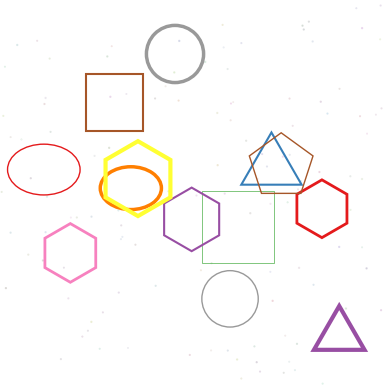[{"shape": "hexagon", "thickness": 2, "radius": 0.38, "center": [0.836, 0.458]}, {"shape": "oval", "thickness": 1, "radius": 0.47, "center": [0.114, 0.56]}, {"shape": "triangle", "thickness": 1.5, "radius": 0.45, "center": [0.705, 0.566]}, {"shape": "square", "thickness": 0.5, "radius": 0.47, "center": [0.619, 0.41]}, {"shape": "hexagon", "thickness": 1.5, "radius": 0.41, "center": [0.498, 0.43]}, {"shape": "triangle", "thickness": 3, "radius": 0.38, "center": [0.881, 0.129]}, {"shape": "oval", "thickness": 2.5, "radius": 0.4, "center": [0.34, 0.511]}, {"shape": "hexagon", "thickness": 3, "radius": 0.49, "center": [0.358, 0.536]}, {"shape": "pentagon", "thickness": 1, "radius": 0.43, "center": [0.73, 0.568]}, {"shape": "square", "thickness": 1.5, "radius": 0.37, "center": [0.297, 0.734]}, {"shape": "hexagon", "thickness": 2, "radius": 0.38, "center": [0.183, 0.343]}, {"shape": "circle", "thickness": 2.5, "radius": 0.37, "center": [0.455, 0.86]}, {"shape": "circle", "thickness": 1, "radius": 0.37, "center": [0.598, 0.224]}]